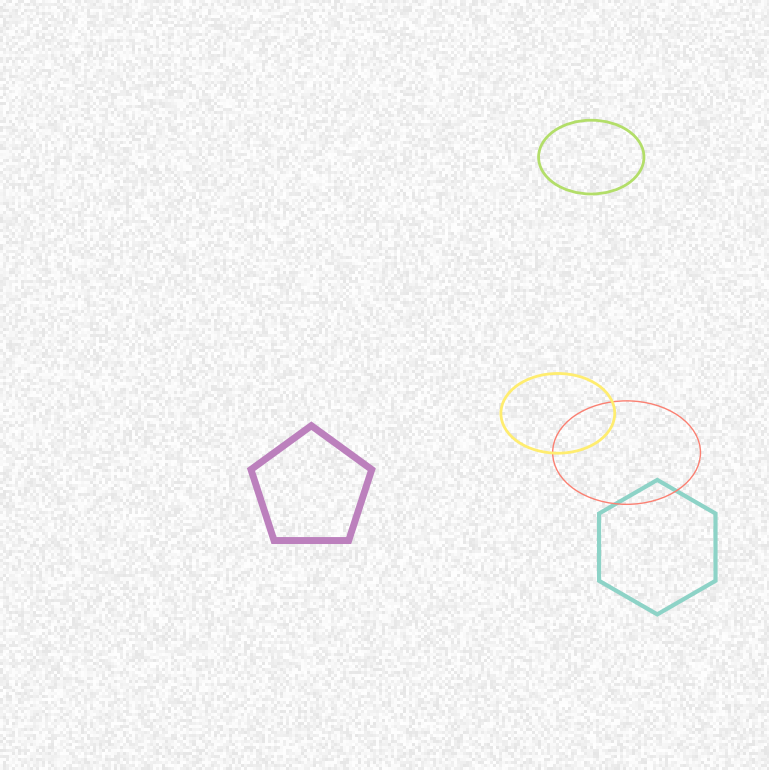[{"shape": "hexagon", "thickness": 1.5, "radius": 0.44, "center": [0.854, 0.289]}, {"shape": "oval", "thickness": 0.5, "radius": 0.48, "center": [0.814, 0.412]}, {"shape": "oval", "thickness": 1, "radius": 0.34, "center": [0.768, 0.796]}, {"shape": "pentagon", "thickness": 2.5, "radius": 0.41, "center": [0.404, 0.365]}, {"shape": "oval", "thickness": 1, "radius": 0.37, "center": [0.724, 0.463]}]